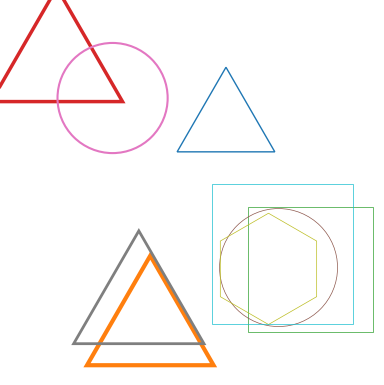[{"shape": "triangle", "thickness": 1, "radius": 0.73, "center": [0.587, 0.679]}, {"shape": "triangle", "thickness": 3, "radius": 0.95, "center": [0.39, 0.146]}, {"shape": "square", "thickness": 0.5, "radius": 0.81, "center": [0.806, 0.3]}, {"shape": "triangle", "thickness": 2.5, "radius": 0.99, "center": [0.148, 0.835]}, {"shape": "circle", "thickness": 0.5, "radius": 0.77, "center": [0.724, 0.305]}, {"shape": "circle", "thickness": 1.5, "radius": 0.72, "center": [0.292, 0.745]}, {"shape": "triangle", "thickness": 2, "radius": 0.98, "center": [0.361, 0.205]}, {"shape": "hexagon", "thickness": 0.5, "radius": 0.72, "center": [0.697, 0.302]}, {"shape": "square", "thickness": 0.5, "radius": 0.91, "center": [0.734, 0.34]}]